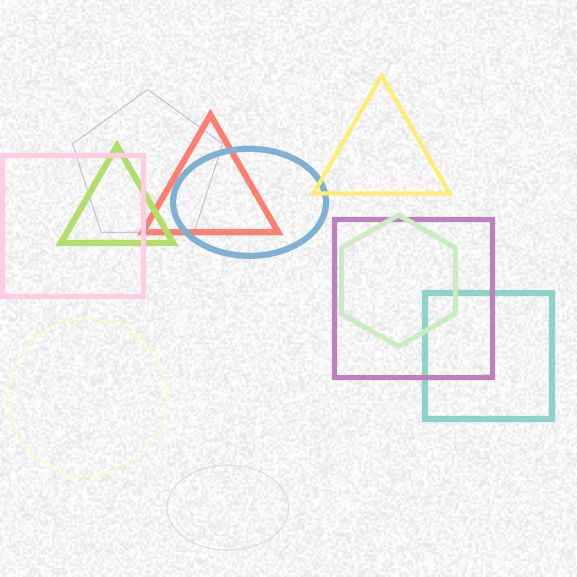[{"shape": "square", "thickness": 3, "radius": 0.55, "center": [0.846, 0.383]}, {"shape": "circle", "thickness": 0.5, "radius": 0.68, "center": [0.151, 0.311]}, {"shape": "pentagon", "thickness": 0.5, "radius": 0.68, "center": [0.256, 0.708]}, {"shape": "triangle", "thickness": 3, "radius": 0.68, "center": [0.364, 0.665]}, {"shape": "oval", "thickness": 3, "radius": 0.66, "center": [0.432, 0.649]}, {"shape": "triangle", "thickness": 3, "radius": 0.56, "center": [0.203, 0.635]}, {"shape": "square", "thickness": 2.5, "radius": 0.61, "center": [0.125, 0.608]}, {"shape": "oval", "thickness": 0.5, "radius": 0.53, "center": [0.395, 0.12]}, {"shape": "square", "thickness": 2.5, "radius": 0.68, "center": [0.716, 0.483]}, {"shape": "hexagon", "thickness": 2.5, "radius": 0.57, "center": [0.69, 0.513]}, {"shape": "triangle", "thickness": 2, "radius": 0.68, "center": [0.661, 0.732]}]